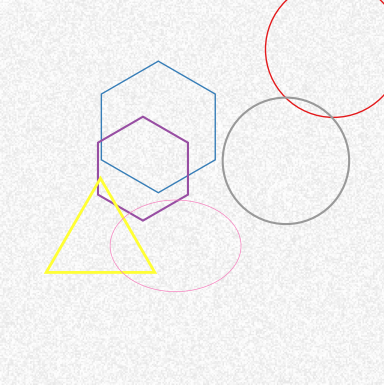[{"shape": "circle", "thickness": 1, "radius": 0.88, "center": [0.866, 0.872]}, {"shape": "hexagon", "thickness": 1, "radius": 0.85, "center": [0.411, 0.67]}, {"shape": "hexagon", "thickness": 1.5, "radius": 0.67, "center": [0.371, 0.562]}, {"shape": "triangle", "thickness": 2, "radius": 0.81, "center": [0.261, 0.374]}, {"shape": "oval", "thickness": 0.5, "radius": 0.85, "center": [0.456, 0.361]}, {"shape": "circle", "thickness": 1.5, "radius": 0.82, "center": [0.743, 0.582]}]